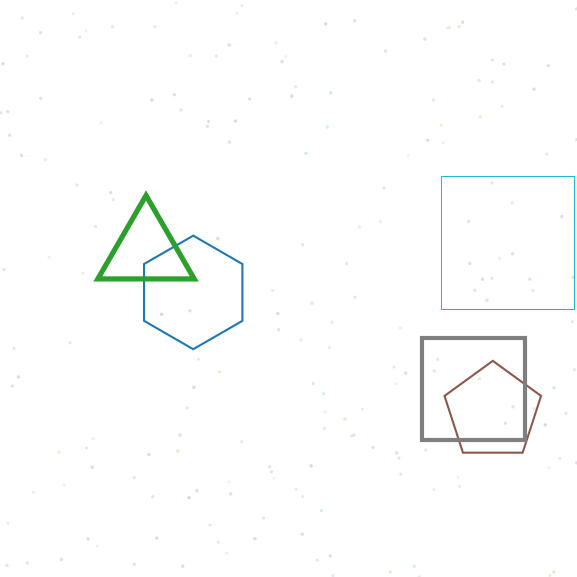[{"shape": "hexagon", "thickness": 1, "radius": 0.49, "center": [0.335, 0.493]}, {"shape": "triangle", "thickness": 2.5, "radius": 0.48, "center": [0.253, 0.564]}, {"shape": "pentagon", "thickness": 1, "radius": 0.44, "center": [0.853, 0.286]}, {"shape": "square", "thickness": 2, "radius": 0.44, "center": [0.82, 0.326]}, {"shape": "square", "thickness": 0.5, "radius": 0.58, "center": [0.879, 0.579]}]